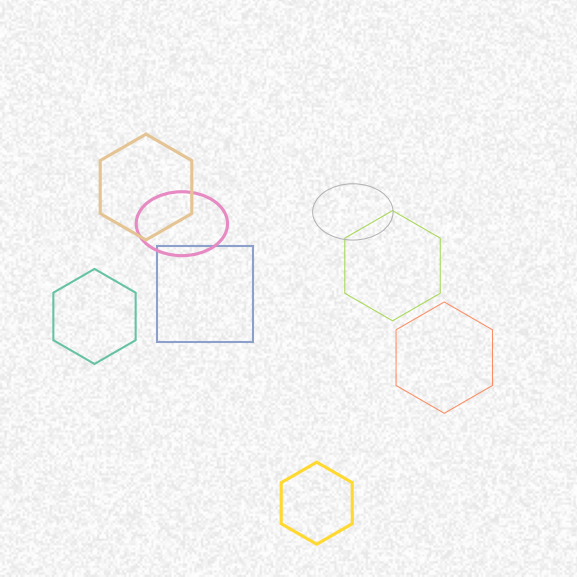[{"shape": "hexagon", "thickness": 1, "radius": 0.41, "center": [0.164, 0.451]}, {"shape": "hexagon", "thickness": 0.5, "radius": 0.48, "center": [0.769, 0.38]}, {"shape": "square", "thickness": 1, "radius": 0.41, "center": [0.355, 0.49]}, {"shape": "oval", "thickness": 1.5, "radius": 0.4, "center": [0.315, 0.612]}, {"shape": "hexagon", "thickness": 0.5, "radius": 0.48, "center": [0.68, 0.539]}, {"shape": "hexagon", "thickness": 1.5, "radius": 0.36, "center": [0.548, 0.128]}, {"shape": "hexagon", "thickness": 1.5, "radius": 0.46, "center": [0.253, 0.675]}, {"shape": "oval", "thickness": 0.5, "radius": 0.35, "center": [0.611, 0.632]}]